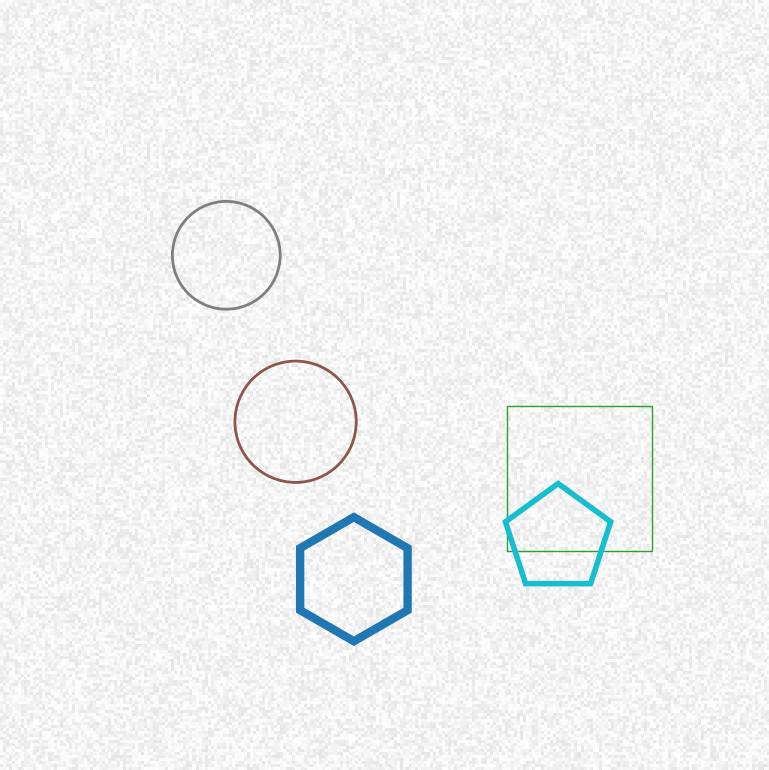[{"shape": "hexagon", "thickness": 3, "radius": 0.4, "center": [0.46, 0.248]}, {"shape": "square", "thickness": 0.5, "radius": 0.47, "center": [0.752, 0.378]}, {"shape": "circle", "thickness": 1, "radius": 0.39, "center": [0.384, 0.452]}, {"shape": "circle", "thickness": 1, "radius": 0.35, "center": [0.294, 0.668]}, {"shape": "pentagon", "thickness": 2, "radius": 0.36, "center": [0.725, 0.3]}]